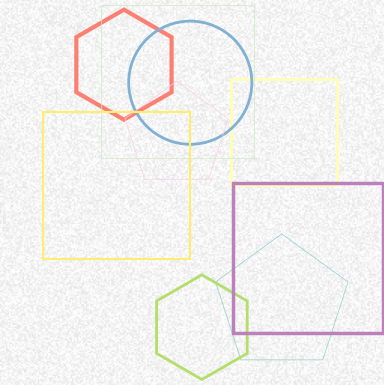[{"shape": "pentagon", "thickness": 0.5, "radius": 0.9, "center": [0.732, 0.212]}, {"shape": "square", "thickness": 2, "radius": 0.69, "center": [0.739, 0.658]}, {"shape": "hexagon", "thickness": 3, "radius": 0.71, "center": [0.322, 0.832]}, {"shape": "circle", "thickness": 2, "radius": 0.8, "center": [0.494, 0.785]}, {"shape": "hexagon", "thickness": 2, "radius": 0.68, "center": [0.524, 0.15]}, {"shape": "pentagon", "thickness": 0.5, "radius": 0.7, "center": [0.459, 0.648]}, {"shape": "square", "thickness": 2.5, "radius": 0.97, "center": [0.801, 0.331]}, {"shape": "square", "thickness": 0.5, "radius": 0.99, "center": [0.462, 0.789]}, {"shape": "square", "thickness": 1.5, "radius": 0.96, "center": [0.302, 0.518]}]